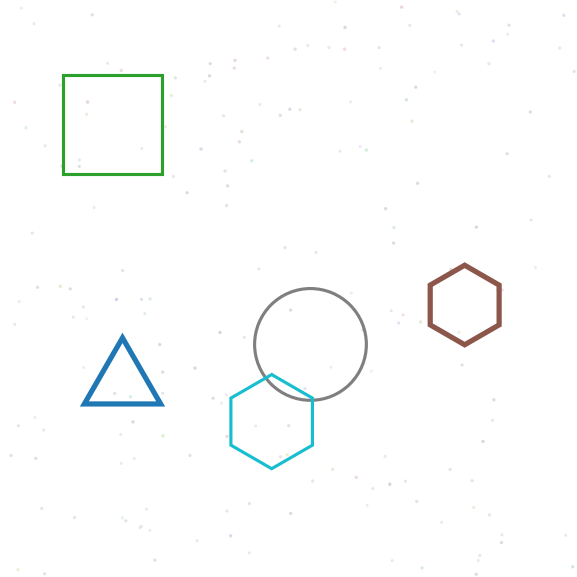[{"shape": "triangle", "thickness": 2.5, "radius": 0.38, "center": [0.212, 0.338]}, {"shape": "square", "thickness": 1.5, "radius": 0.43, "center": [0.194, 0.783]}, {"shape": "hexagon", "thickness": 2.5, "radius": 0.34, "center": [0.805, 0.471]}, {"shape": "circle", "thickness": 1.5, "radius": 0.48, "center": [0.538, 0.403]}, {"shape": "hexagon", "thickness": 1.5, "radius": 0.41, "center": [0.47, 0.269]}]